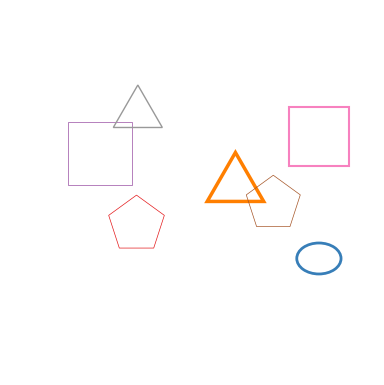[{"shape": "pentagon", "thickness": 0.5, "radius": 0.38, "center": [0.355, 0.417]}, {"shape": "oval", "thickness": 2, "radius": 0.29, "center": [0.828, 0.329]}, {"shape": "square", "thickness": 0.5, "radius": 0.41, "center": [0.26, 0.602]}, {"shape": "triangle", "thickness": 2.5, "radius": 0.42, "center": [0.612, 0.519]}, {"shape": "pentagon", "thickness": 0.5, "radius": 0.37, "center": [0.71, 0.471]}, {"shape": "square", "thickness": 1.5, "radius": 0.39, "center": [0.828, 0.645]}, {"shape": "triangle", "thickness": 1, "radius": 0.37, "center": [0.358, 0.706]}]